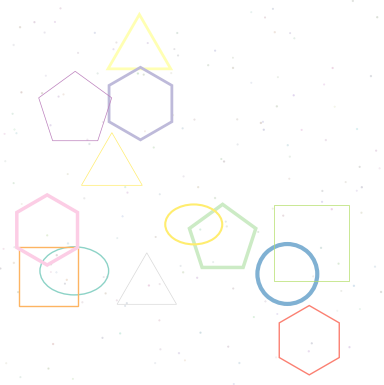[{"shape": "oval", "thickness": 1, "radius": 0.45, "center": [0.193, 0.296]}, {"shape": "triangle", "thickness": 2, "radius": 0.47, "center": [0.362, 0.868]}, {"shape": "hexagon", "thickness": 2, "radius": 0.47, "center": [0.365, 0.731]}, {"shape": "hexagon", "thickness": 1, "radius": 0.45, "center": [0.803, 0.116]}, {"shape": "circle", "thickness": 3, "radius": 0.39, "center": [0.746, 0.288]}, {"shape": "square", "thickness": 1, "radius": 0.38, "center": [0.126, 0.282]}, {"shape": "square", "thickness": 0.5, "radius": 0.49, "center": [0.808, 0.369]}, {"shape": "hexagon", "thickness": 2.5, "radius": 0.46, "center": [0.123, 0.403]}, {"shape": "triangle", "thickness": 0.5, "radius": 0.45, "center": [0.381, 0.254]}, {"shape": "pentagon", "thickness": 0.5, "radius": 0.5, "center": [0.195, 0.715]}, {"shape": "pentagon", "thickness": 2.5, "radius": 0.45, "center": [0.578, 0.379]}, {"shape": "oval", "thickness": 1.5, "radius": 0.37, "center": [0.503, 0.417]}, {"shape": "triangle", "thickness": 0.5, "radius": 0.46, "center": [0.291, 0.564]}]